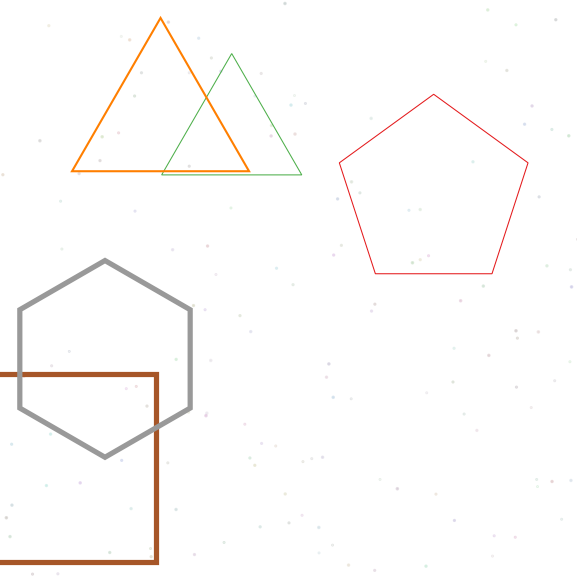[{"shape": "pentagon", "thickness": 0.5, "radius": 0.86, "center": [0.751, 0.664]}, {"shape": "triangle", "thickness": 0.5, "radius": 0.7, "center": [0.401, 0.766]}, {"shape": "triangle", "thickness": 1, "radius": 0.88, "center": [0.278, 0.791]}, {"shape": "square", "thickness": 2.5, "radius": 0.81, "center": [0.108, 0.189]}, {"shape": "hexagon", "thickness": 2.5, "radius": 0.85, "center": [0.182, 0.378]}]